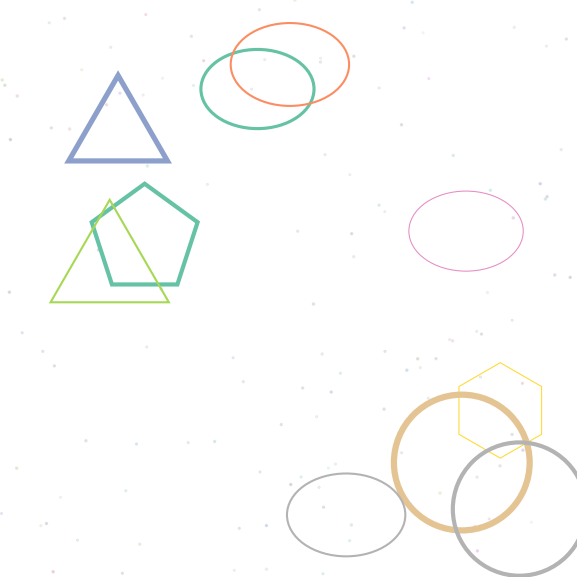[{"shape": "pentagon", "thickness": 2, "radius": 0.48, "center": [0.25, 0.585]}, {"shape": "oval", "thickness": 1.5, "radius": 0.49, "center": [0.446, 0.845]}, {"shape": "oval", "thickness": 1, "radius": 0.51, "center": [0.502, 0.887]}, {"shape": "triangle", "thickness": 2.5, "radius": 0.49, "center": [0.204, 0.77]}, {"shape": "oval", "thickness": 0.5, "radius": 0.5, "center": [0.807, 0.599]}, {"shape": "triangle", "thickness": 1, "radius": 0.59, "center": [0.19, 0.535]}, {"shape": "hexagon", "thickness": 0.5, "radius": 0.41, "center": [0.866, 0.288]}, {"shape": "circle", "thickness": 3, "radius": 0.59, "center": [0.8, 0.198]}, {"shape": "circle", "thickness": 2, "radius": 0.58, "center": [0.9, 0.118]}, {"shape": "oval", "thickness": 1, "radius": 0.51, "center": [0.599, 0.108]}]